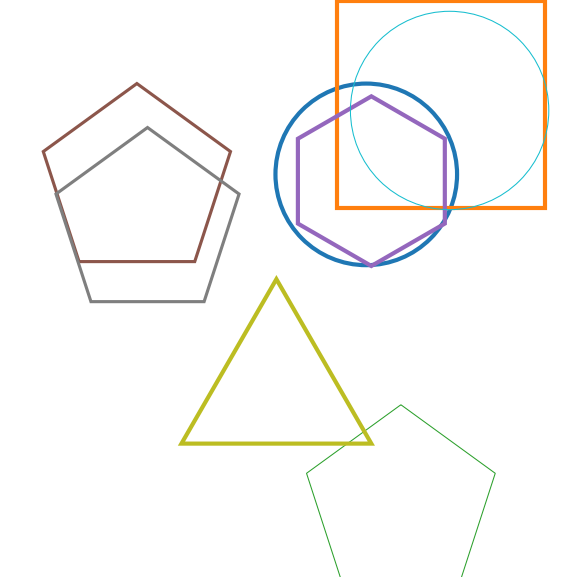[{"shape": "circle", "thickness": 2, "radius": 0.79, "center": [0.634, 0.697]}, {"shape": "square", "thickness": 2, "radius": 0.9, "center": [0.764, 0.818]}, {"shape": "pentagon", "thickness": 0.5, "radius": 0.86, "center": [0.694, 0.126]}, {"shape": "hexagon", "thickness": 2, "radius": 0.73, "center": [0.643, 0.685]}, {"shape": "pentagon", "thickness": 1.5, "radius": 0.85, "center": [0.237, 0.684]}, {"shape": "pentagon", "thickness": 1.5, "radius": 0.83, "center": [0.255, 0.612]}, {"shape": "triangle", "thickness": 2, "radius": 0.95, "center": [0.479, 0.326]}, {"shape": "circle", "thickness": 0.5, "radius": 0.86, "center": [0.779, 0.808]}]